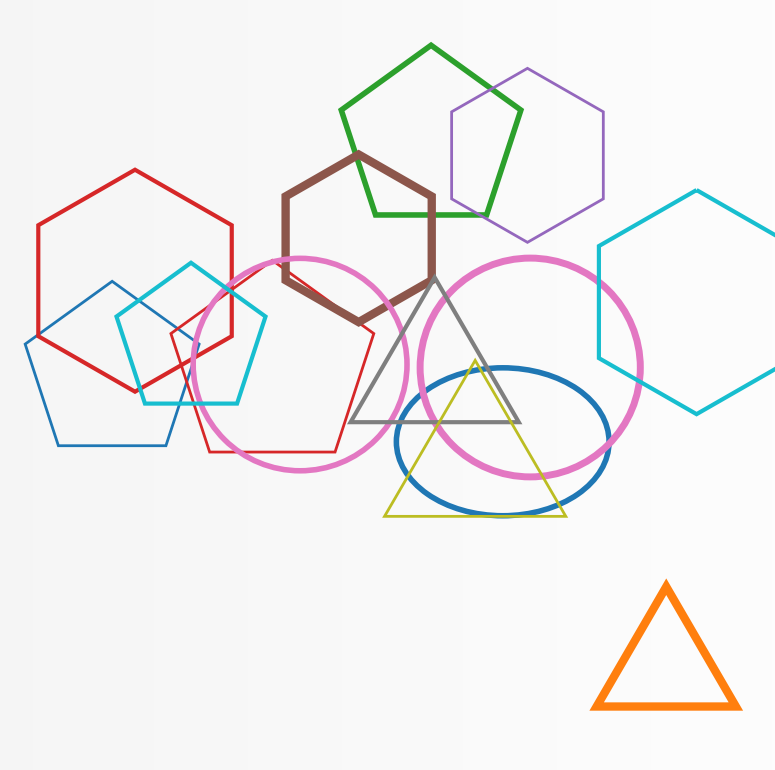[{"shape": "oval", "thickness": 2, "radius": 0.69, "center": [0.649, 0.426]}, {"shape": "pentagon", "thickness": 1, "radius": 0.59, "center": [0.145, 0.517]}, {"shape": "triangle", "thickness": 3, "radius": 0.52, "center": [0.86, 0.134]}, {"shape": "pentagon", "thickness": 2, "radius": 0.61, "center": [0.556, 0.819]}, {"shape": "hexagon", "thickness": 1.5, "radius": 0.72, "center": [0.174, 0.635]}, {"shape": "pentagon", "thickness": 1, "radius": 0.69, "center": [0.351, 0.524]}, {"shape": "hexagon", "thickness": 1, "radius": 0.56, "center": [0.681, 0.798]}, {"shape": "hexagon", "thickness": 3, "radius": 0.54, "center": [0.463, 0.691]}, {"shape": "circle", "thickness": 2.5, "radius": 0.71, "center": [0.684, 0.523]}, {"shape": "circle", "thickness": 2, "radius": 0.69, "center": [0.387, 0.527]}, {"shape": "triangle", "thickness": 1.5, "radius": 0.63, "center": [0.561, 0.514]}, {"shape": "triangle", "thickness": 1, "radius": 0.68, "center": [0.613, 0.397]}, {"shape": "hexagon", "thickness": 1.5, "radius": 0.73, "center": [0.899, 0.608]}, {"shape": "pentagon", "thickness": 1.5, "radius": 0.51, "center": [0.246, 0.558]}]